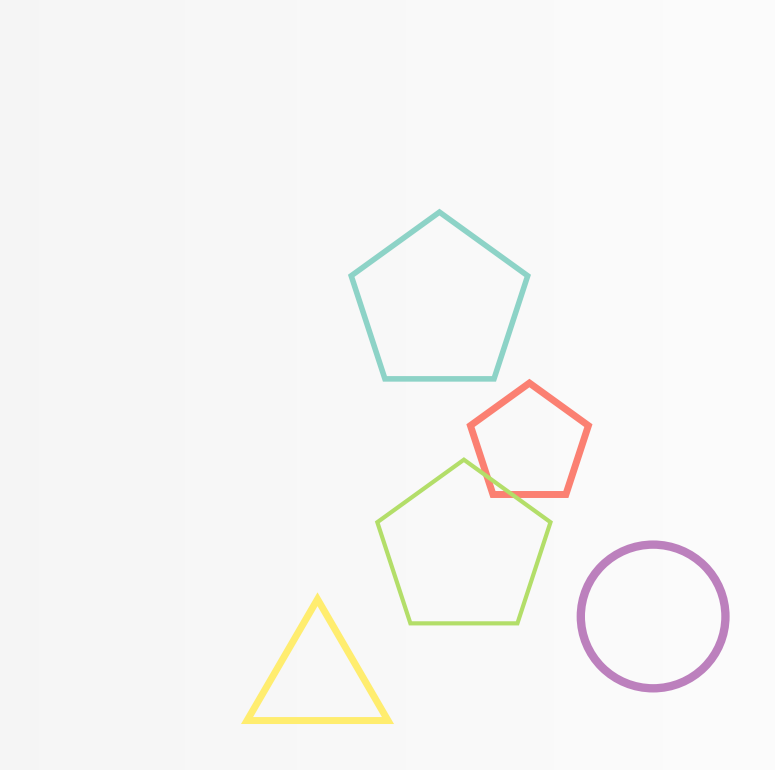[{"shape": "pentagon", "thickness": 2, "radius": 0.6, "center": [0.567, 0.605]}, {"shape": "pentagon", "thickness": 2.5, "radius": 0.4, "center": [0.683, 0.423]}, {"shape": "pentagon", "thickness": 1.5, "radius": 0.59, "center": [0.599, 0.285]}, {"shape": "circle", "thickness": 3, "radius": 0.47, "center": [0.843, 0.199]}, {"shape": "triangle", "thickness": 2.5, "radius": 0.53, "center": [0.41, 0.117]}]